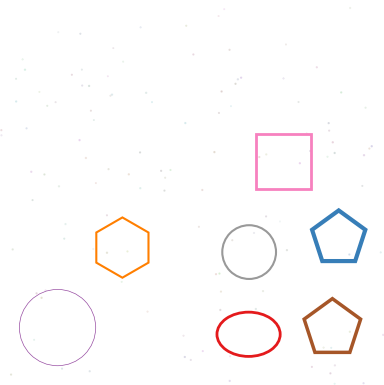[{"shape": "oval", "thickness": 2, "radius": 0.41, "center": [0.646, 0.132]}, {"shape": "pentagon", "thickness": 3, "radius": 0.36, "center": [0.88, 0.381]}, {"shape": "circle", "thickness": 0.5, "radius": 0.5, "center": [0.149, 0.149]}, {"shape": "hexagon", "thickness": 1.5, "radius": 0.39, "center": [0.318, 0.357]}, {"shape": "pentagon", "thickness": 2.5, "radius": 0.39, "center": [0.863, 0.147]}, {"shape": "square", "thickness": 2, "radius": 0.36, "center": [0.737, 0.582]}, {"shape": "circle", "thickness": 1.5, "radius": 0.35, "center": [0.647, 0.345]}]